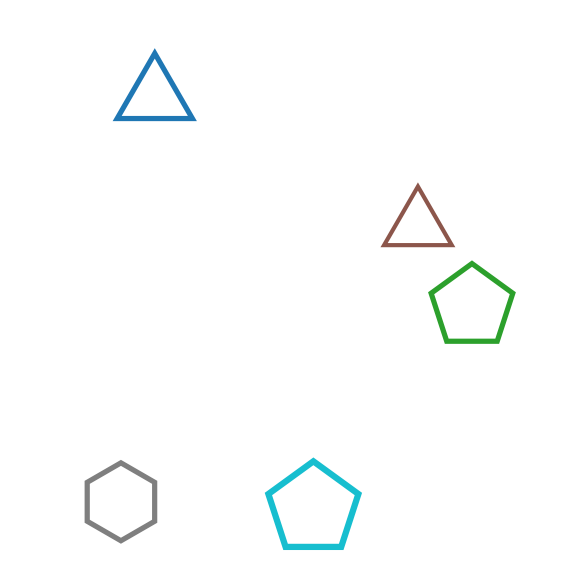[{"shape": "triangle", "thickness": 2.5, "radius": 0.38, "center": [0.268, 0.831]}, {"shape": "pentagon", "thickness": 2.5, "radius": 0.37, "center": [0.817, 0.468]}, {"shape": "triangle", "thickness": 2, "radius": 0.34, "center": [0.724, 0.608]}, {"shape": "hexagon", "thickness": 2.5, "radius": 0.34, "center": [0.209, 0.13]}, {"shape": "pentagon", "thickness": 3, "radius": 0.41, "center": [0.543, 0.118]}]